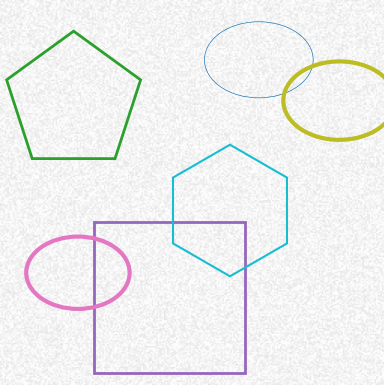[{"shape": "oval", "thickness": 0.5, "radius": 0.71, "center": [0.672, 0.845]}, {"shape": "pentagon", "thickness": 2, "radius": 0.91, "center": [0.191, 0.736]}, {"shape": "square", "thickness": 2, "radius": 0.98, "center": [0.44, 0.228]}, {"shape": "oval", "thickness": 3, "radius": 0.67, "center": [0.202, 0.292]}, {"shape": "oval", "thickness": 3, "radius": 0.73, "center": [0.881, 0.739]}, {"shape": "hexagon", "thickness": 1.5, "radius": 0.85, "center": [0.597, 0.453]}]